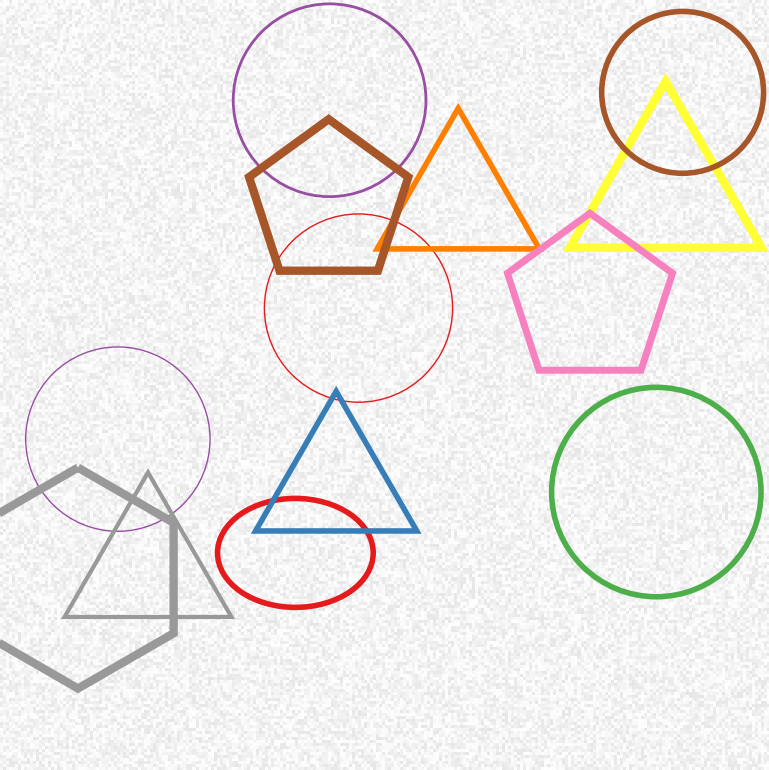[{"shape": "oval", "thickness": 2, "radius": 0.51, "center": [0.384, 0.282]}, {"shape": "circle", "thickness": 0.5, "radius": 0.61, "center": [0.466, 0.6]}, {"shape": "triangle", "thickness": 2, "radius": 0.6, "center": [0.437, 0.371]}, {"shape": "circle", "thickness": 2, "radius": 0.68, "center": [0.852, 0.361]}, {"shape": "circle", "thickness": 1, "radius": 0.63, "center": [0.428, 0.87]}, {"shape": "circle", "thickness": 0.5, "radius": 0.6, "center": [0.153, 0.43]}, {"shape": "triangle", "thickness": 2, "radius": 0.61, "center": [0.595, 0.738]}, {"shape": "triangle", "thickness": 3, "radius": 0.72, "center": [0.865, 0.75]}, {"shape": "pentagon", "thickness": 3, "radius": 0.54, "center": [0.427, 0.736]}, {"shape": "circle", "thickness": 2, "radius": 0.53, "center": [0.887, 0.88]}, {"shape": "pentagon", "thickness": 2.5, "radius": 0.56, "center": [0.766, 0.61]}, {"shape": "triangle", "thickness": 1.5, "radius": 0.63, "center": [0.192, 0.261]}, {"shape": "hexagon", "thickness": 3, "radius": 0.72, "center": [0.101, 0.249]}]